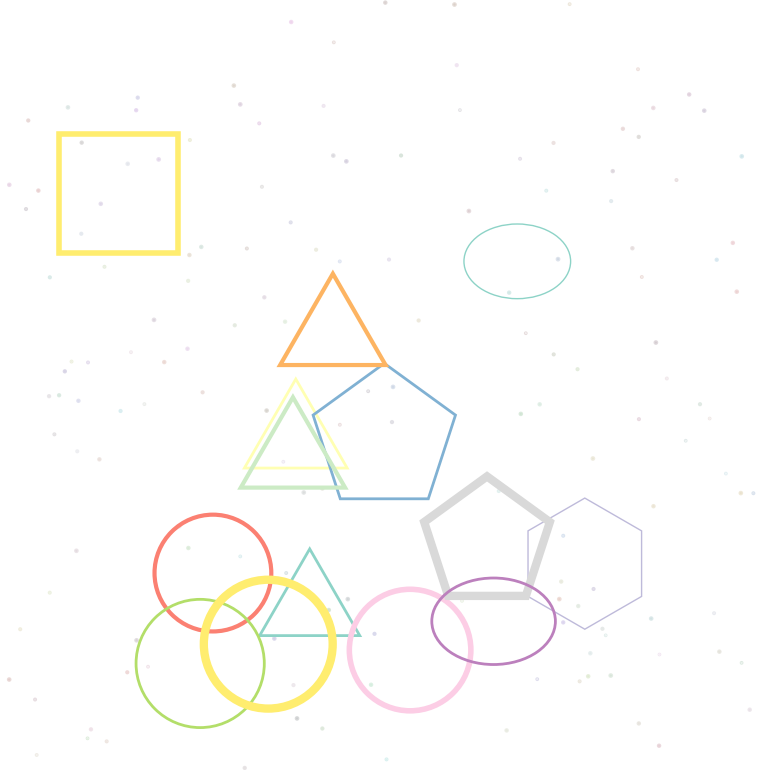[{"shape": "triangle", "thickness": 1, "radius": 0.38, "center": [0.402, 0.212]}, {"shape": "oval", "thickness": 0.5, "radius": 0.35, "center": [0.672, 0.661]}, {"shape": "triangle", "thickness": 1, "radius": 0.39, "center": [0.384, 0.431]}, {"shape": "hexagon", "thickness": 0.5, "radius": 0.43, "center": [0.759, 0.268]}, {"shape": "circle", "thickness": 1.5, "radius": 0.38, "center": [0.277, 0.256]}, {"shape": "pentagon", "thickness": 1, "radius": 0.49, "center": [0.499, 0.431]}, {"shape": "triangle", "thickness": 1.5, "radius": 0.4, "center": [0.432, 0.565]}, {"shape": "circle", "thickness": 1, "radius": 0.42, "center": [0.26, 0.138]}, {"shape": "circle", "thickness": 2, "radius": 0.39, "center": [0.533, 0.156]}, {"shape": "pentagon", "thickness": 3, "radius": 0.43, "center": [0.633, 0.296]}, {"shape": "oval", "thickness": 1, "radius": 0.4, "center": [0.641, 0.193]}, {"shape": "triangle", "thickness": 1.5, "radius": 0.39, "center": [0.38, 0.406]}, {"shape": "circle", "thickness": 3, "radius": 0.42, "center": [0.348, 0.163]}, {"shape": "square", "thickness": 2, "radius": 0.39, "center": [0.154, 0.748]}]